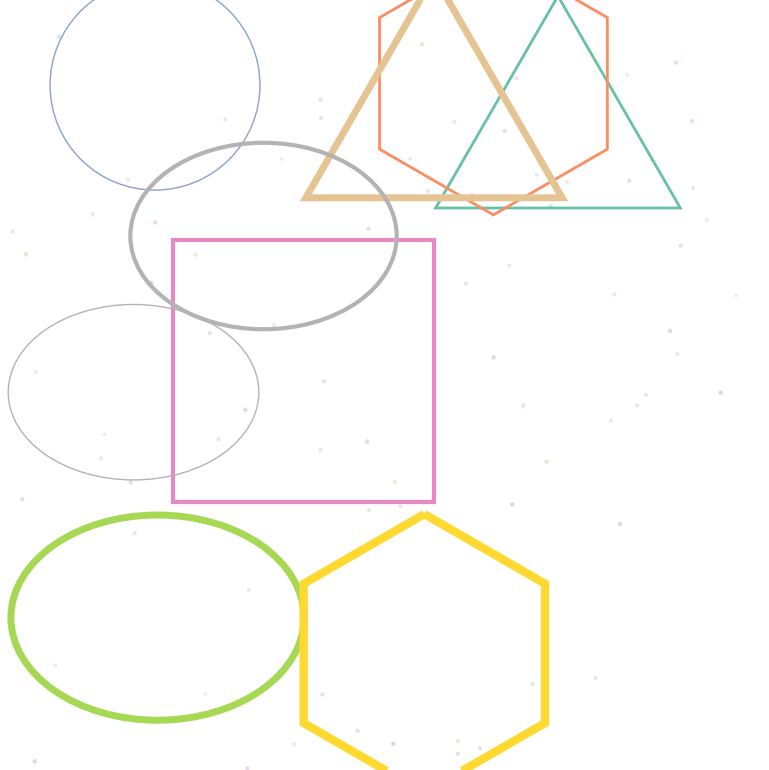[{"shape": "triangle", "thickness": 1, "radius": 0.92, "center": [0.725, 0.822]}, {"shape": "hexagon", "thickness": 1, "radius": 0.85, "center": [0.641, 0.892]}, {"shape": "circle", "thickness": 0.5, "radius": 0.68, "center": [0.201, 0.889]}, {"shape": "square", "thickness": 1.5, "radius": 0.85, "center": [0.394, 0.518]}, {"shape": "oval", "thickness": 2.5, "radius": 0.95, "center": [0.205, 0.198]}, {"shape": "hexagon", "thickness": 3, "radius": 0.9, "center": [0.551, 0.151]}, {"shape": "triangle", "thickness": 2.5, "radius": 0.96, "center": [0.564, 0.839]}, {"shape": "oval", "thickness": 1.5, "radius": 0.86, "center": [0.342, 0.693]}, {"shape": "oval", "thickness": 0.5, "radius": 0.81, "center": [0.173, 0.491]}]